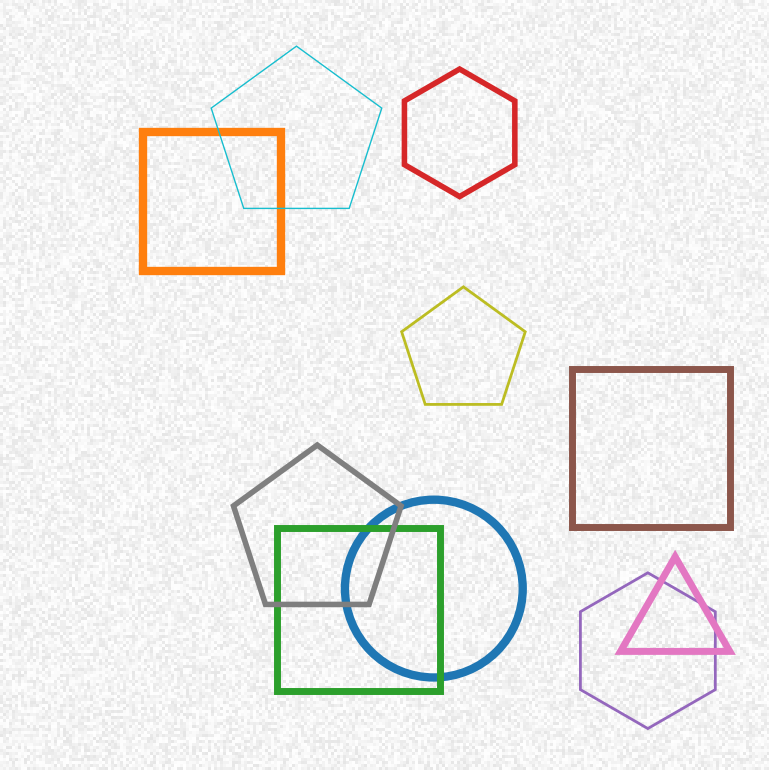[{"shape": "circle", "thickness": 3, "radius": 0.58, "center": [0.563, 0.236]}, {"shape": "square", "thickness": 3, "radius": 0.45, "center": [0.276, 0.738]}, {"shape": "square", "thickness": 2.5, "radius": 0.53, "center": [0.465, 0.208]}, {"shape": "hexagon", "thickness": 2, "radius": 0.41, "center": [0.597, 0.828]}, {"shape": "hexagon", "thickness": 1, "radius": 0.51, "center": [0.841, 0.155]}, {"shape": "square", "thickness": 2.5, "radius": 0.51, "center": [0.845, 0.418]}, {"shape": "triangle", "thickness": 2.5, "radius": 0.41, "center": [0.877, 0.195]}, {"shape": "pentagon", "thickness": 2, "radius": 0.57, "center": [0.412, 0.308]}, {"shape": "pentagon", "thickness": 1, "radius": 0.42, "center": [0.602, 0.543]}, {"shape": "pentagon", "thickness": 0.5, "radius": 0.58, "center": [0.385, 0.824]}]